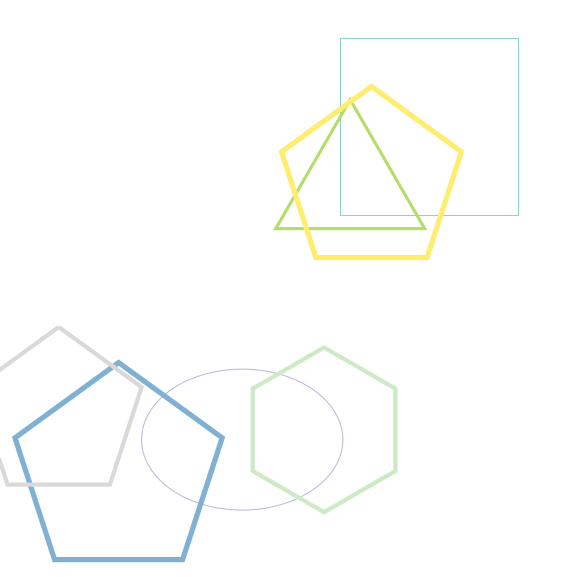[{"shape": "square", "thickness": 0.5, "radius": 0.77, "center": [0.743, 0.78]}, {"shape": "oval", "thickness": 0.5, "radius": 0.87, "center": [0.419, 0.238]}, {"shape": "pentagon", "thickness": 2.5, "radius": 0.94, "center": [0.205, 0.183]}, {"shape": "triangle", "thickness": 1.5, "radius": 0.74, "center": [0.606, 0.678]}, {"shape": "pentagon", "thickness": 2, "radius": 0.75, "center": [0.102, 0.282]}, {"shape": "hexagon", "thickness": 2, "radius": 0.71, "center": [0.561, 0.255]}, {"shape": "pentagon", "thickness": 2.5, "radius": 0.82, "center": [0.643, 0.686]}]